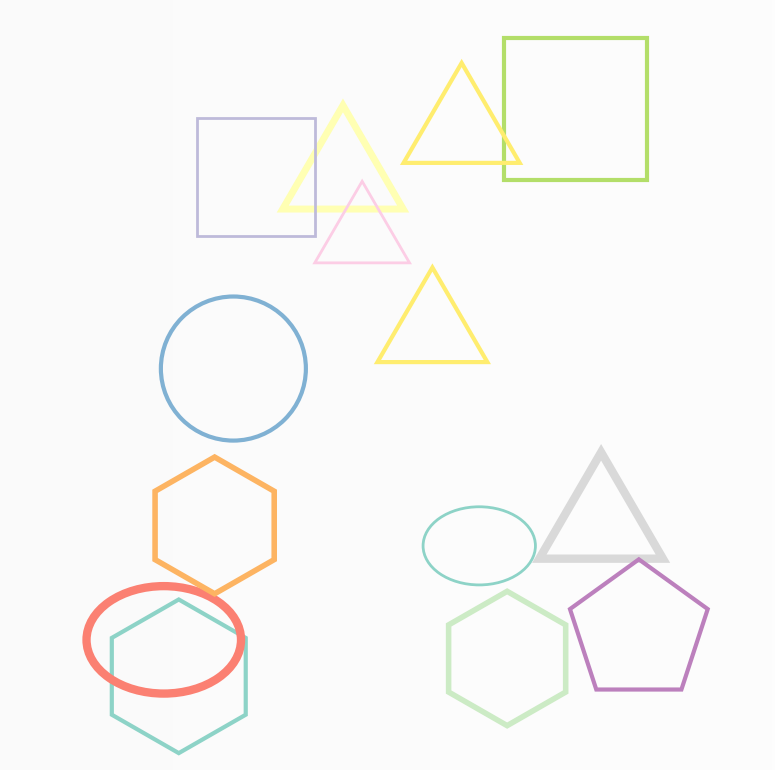[{"shape": "oval", "thickness": 1, "radius": 0.36, "center": [0.618, 0.291]}, {"shape": "hexagon", "thickness": 1.5, "radius": 0.5, "center": [0.231, 0.122]}, {"shape": "triangle", "thickness": 2.5, "radius": 0.45, "center": [0.443, 0.773]}, {"shape": "square", "thickness": 1, "radius": 0.38, "center": [0.33, 0.77]}, {"shape": "oval", "thickness": 3, "radius": 0.5, "center": [0.211, 0.169]}, {"shape": "circle", "thickness": 1.5, "radius": 0.47, "center": [0.301, 0.521]}, {"shape": "hexagon", "thickness": 2, "radius": 0.44, "center": [0.277, 0.318]}, {"shape": "square", "thickness": 1.5, "radius": 0.46, "center": [0.742, 0.859]}, {"shape": "triangle", "thickness": 1, "radius": 0.35, "center": [0.467, 0.694]}, {"shape": "triangle", "thickness": 3, "radius": 0.46, "center": [0.776, 0.321]}, {"shape": "pentagon", "thickness": 1.5, "radius": 0.47, "center": [0.824, 0.18]}, {"shape": "hexagon", "thickness": 2, "radius": 0.44, "center": [0.654, 0.145]}, {"shape": "triangle", "thickness": 1.5, "radius": 0.43, "center": [0.596, 0.832]}, {"shape": "triangle", "thickness": 1.5, "radius": 0.41, "center": [0.558, 0.571]}]